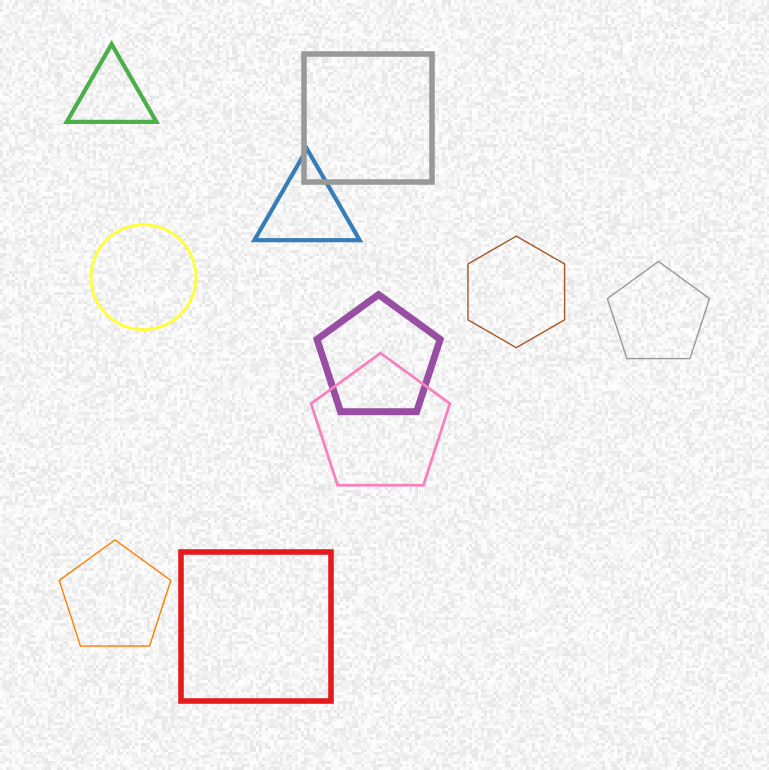[{"shape": "square", "thickness": 2, "radius": 0.49, "center": [0.332, 0.186]}, {"shape": "triangle", "thickness": 1.5, "radius": 0.39, "center": [0.399, 0.728]}, {"shape": "triangle", "thickness": 1.5, "radius": 0.34, "center": [0.145, 0.875]}, {"shape": "pentagon", "thickness": 2.5, "radius": 0.42, "center": [0.492, 0.533]}, {"shape": "pentagon", "thickness": 0.5, "radius": 0.38, "center": [0.149, 0.223]}, {"shape": "circle", "thickness": 1, "radius": 0.34, "center": [0.186, 0.64]}, {"shape": "hexagon", "thickness": 0.5, "radius": 0.36, "center": [0.67, 0.621]}, {"shape": "pentagon", "thickness": 1, "radius": 0.47, "center": [0.494, 0.447]}, {"shape": "pentagon", "thickness": 0.5, "radius": 0.35, "center": [0.855, 0.591]}, {"shape": "square", "thickness": 2, "radius": 0.42, "center": [0.477, 0.847]}]